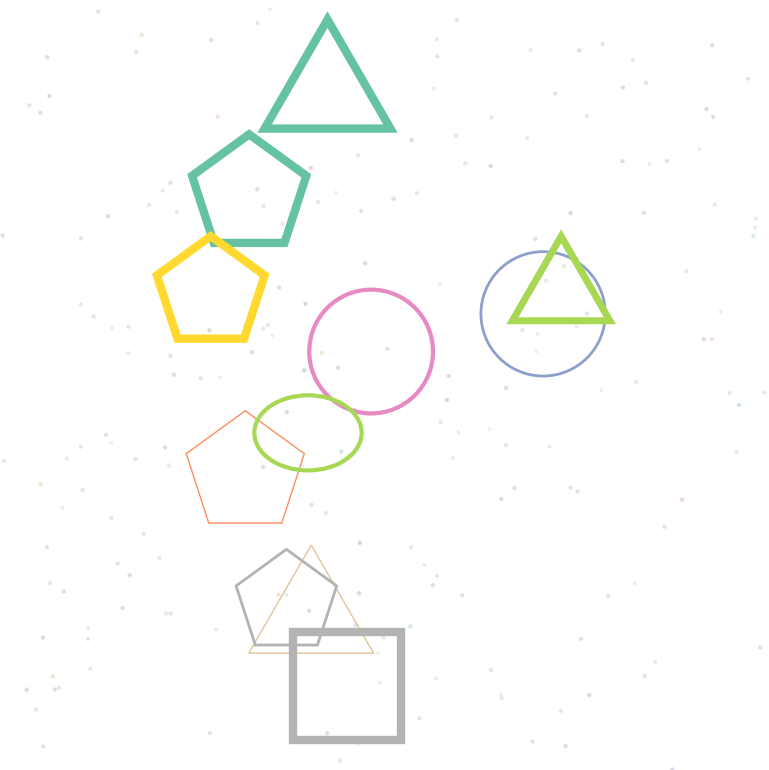[{"shape": "triangle", "thickness": 3, "radius": 0.47, "center": [0.425, 0.88]}, {"shape": "pentagon", "thickness": 3, "radius": 0.39, "center": [0.324, 0.748]}, {"shape": "pentagon", "thickness": 0.5, "radius": 0.4, "center": [0.319, 0.386]}, {"shape": "circle", "thickness": 1, "radius": 0.4, "center": [0.705, 0.592]}, {"shape": "circle", "thickness": 1.5, "radius": 0.4, "center": [0.482, 0.543]}, {"shape": "triangle", "thickness": 2.5, "radius": 0.37, "center": [0.729, 0.62]}, {"shape": "oval", "thickness": 1.5, "radius": 0.35, "center": [0.4, 0.438]}, {"shape": "pentagon", "thickness": 3, "radius": 0.37, "center": [0.274, 0.62]}, {"shape": "triangle", "thickness": 0.5, "radius": 0.47, "center": [0.404, 0.199]}, {"shape": "pentagon", "thickness": 1, "radius": 0.34, "center": [0.372, 0.218]}, {"shape": "square", "thickness": 3, "radius": 0.35, "center": [0.451, 0.109]}]